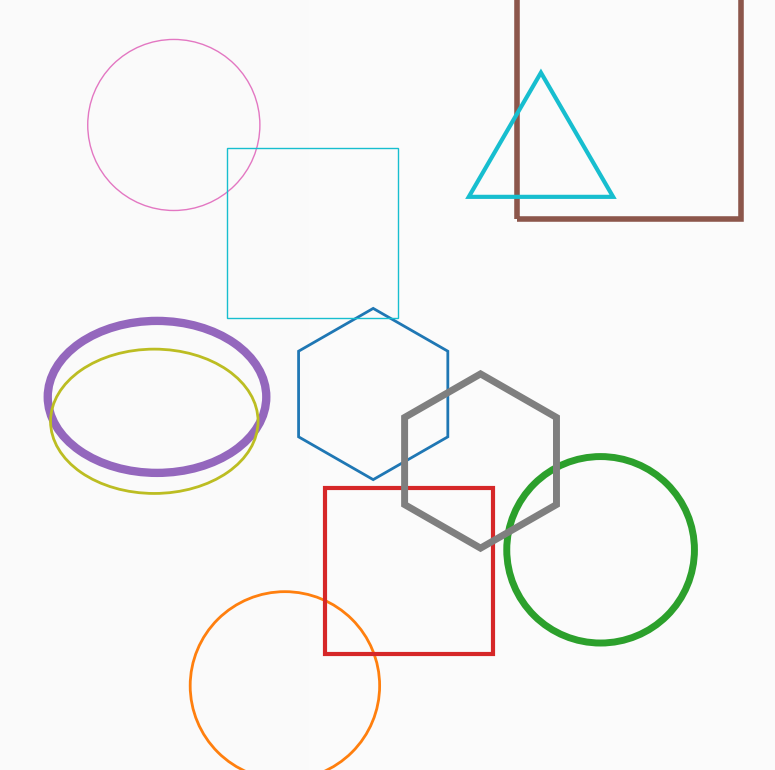[{"shape": "hexagon", "thickness": 1, "radius": 0.56, "center": [0.482, 0.488]}, {"shape": "circle", "thickness": 1, "radius": 0.61, "center": [0.368, 0.109]}, {"shape": "circle", "thickness": 2.5, "radius": 0.61, "center": [0.775, 0.286]}, {"shape": "square", "thickness": 1.5, "radius": 0.54, "center": [0.528, 0.258]}, {"shape": "oval", "thickness": 3, "radius": 0.7, "center": [0.203, 0.485]}, {"shape": "square", "thickness": 2, "radius": 0.72, "center": [0.812, 0.86]}, {"shape": "circle", "thickness": 0.5, "radius": 0.56, "center": [0.224, 0.838]}, {"shape": "hexagon", "thickness": 2.5, "radius": 0.57, "center": [0.62, 0.401]}, {"shape": "oval", "thickness": 1, "radius": 0.67, "center": [0.199, 0.453]}, {"shape": "triangle", "thickness": 1.5, "radius": 0.54, "center": [0.698, 0.798]}, {"shape": "square", "thickness": 0.5, "radius": 0.55, "center": [0.403, 0.697]}]